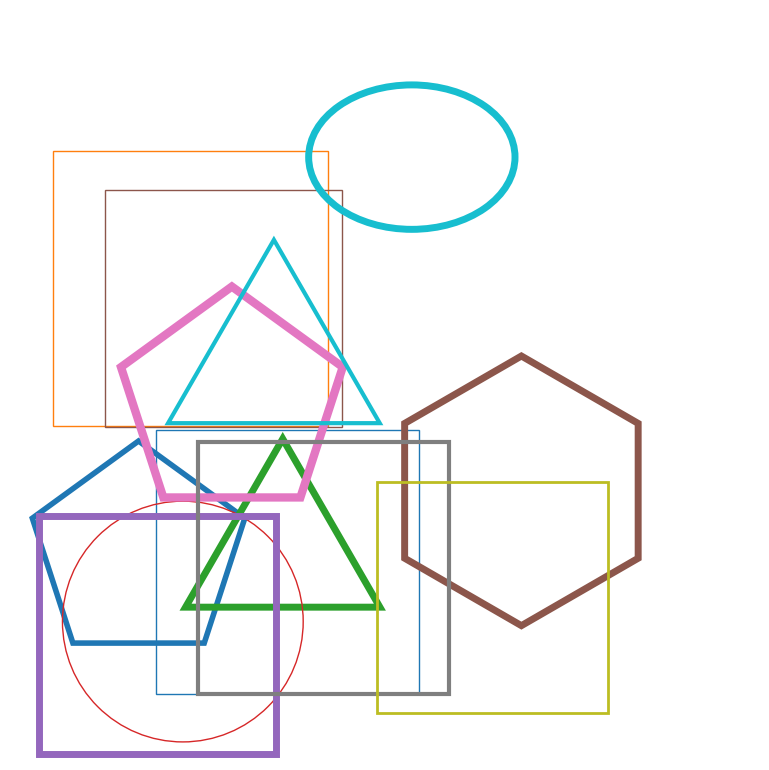[{"shape": "square", "thickness": 0.5, "radius": 0.86, "center": [0.373, 0.27]}, {"shape": "pentagon", "thickness": 2, "radius": 0.73, "center": [0.18, 0.282]}, {"shape": "square", "thickness": 0.5, "radius": 0.89, "center": [0.247, 0.625]}, {"shape": "triangle", "thickness": 2.5, "radius": 0.73, "center": [0.367, 0.284]}, {"shape": "circle", "thickness": 0.5, "radius": 0.78, "center": [0.237, 0.193]}, {"shape": "square", "thickness": 2.5, "radius": 0.77, "center": [0.205, 0.175]}, {"shape": "hexagon", "thickness": 2.5, "radius": 0.88, "center": [0.677, 0.363]}, {"shape": "square", "thickness": 0.5, "radius": 0.77, "center": [0.29, 0.6]}, {"shape": "pentagon", "thickness": 3, "radius": 0.76, "center": [0.301, 0.476]}, {"shape": "square", "thickness": 1.5, "radius": 0.82, "center": [0.42, 0.263]}, {"shape": "square", "thickness": 1, "radius": 0.75, "center": [0.64, 0.224]}, {"shape": "oval", "thickness": 2.5, "radius": 0.67, "center": [0.535, 0.796]}, {"shape": "triangle", "thickness": 1.5, "radius": 0.79, "center": [0.356, 0.53]}]